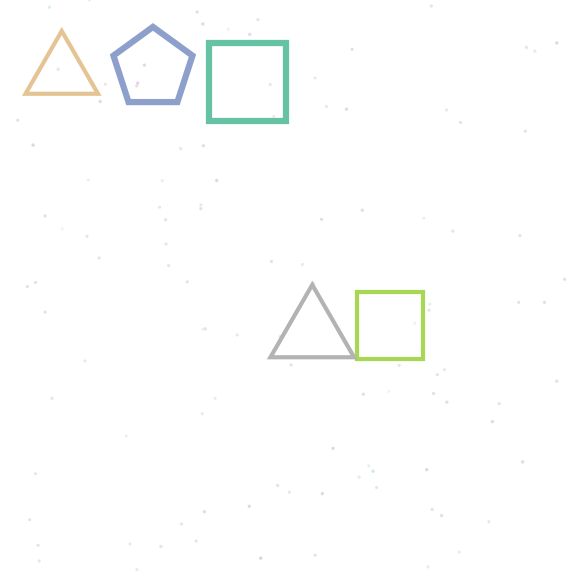[{"shape": "square", "thickness": 3, "radius": 0.34, "center": [0.429, 0.858]}, {"shape": "pentagon", "thickness": 3, "radius": 0.36, "center": [0.265, 0.881]}, {"shape": "square", "thickness": 2, "radius": 0.29, "center": [0.675, 0.435]}, {"shape": "triangle", "thickness": 2, "radius": 0.36, "center": [0.107, 0.873]}, {"shape": "triangle", "thickness": 2, "radius": 0.42, "center": [0.541, 0.422]}]